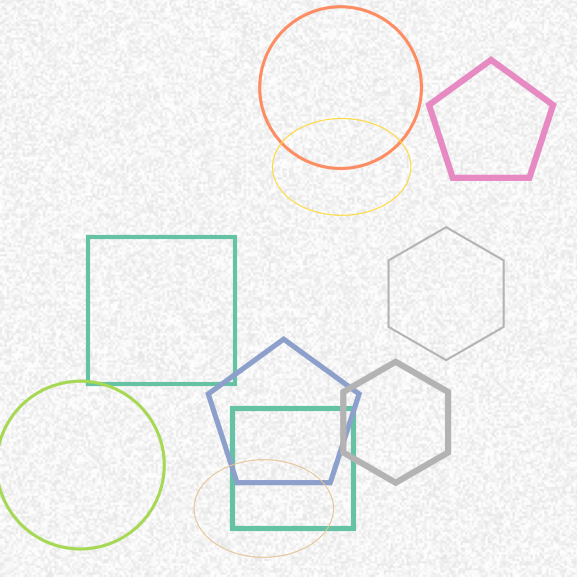[{"shape": "square", "thickness": 2.5, "radius": 0.52, "center": [0.507, 0.189]}, {"shape": "square", "thickness": 2, "radius": 0.64, "center": [0.28, 0.461]}, {"shape": "circle", "thickness": 1.5, "radius": 0.7, "center": [0.59, 0.847]}, {"shape": "pentagon", "thickness": 2.5, "radius": 0.69, "center": [0.491, 0.274]}, {"shape": "pentagon", "thickness": 3, "radius": 0.56, "center": [0.85, 0.783]}, {"shape": "circle", "thickness": 1.5, "radius": 0.73, "center": [0.139, 0.194]}, {"shape": "oval", "thickness": 0.5, "radius": 0.6, "center": [0.592, 0.71]}, {"shape": "oval", "thickness": 0.5, "radius": 0.6, "center": [0.457, 0.119]}, {"shape": "hexagon", "thickness": 1, "radius": 0.58, "center": [0.772, 0.491]}, {"shape": "hexagon", "thickness": 3, "radius": 0.52, "center": [0.685, 0.268]}]